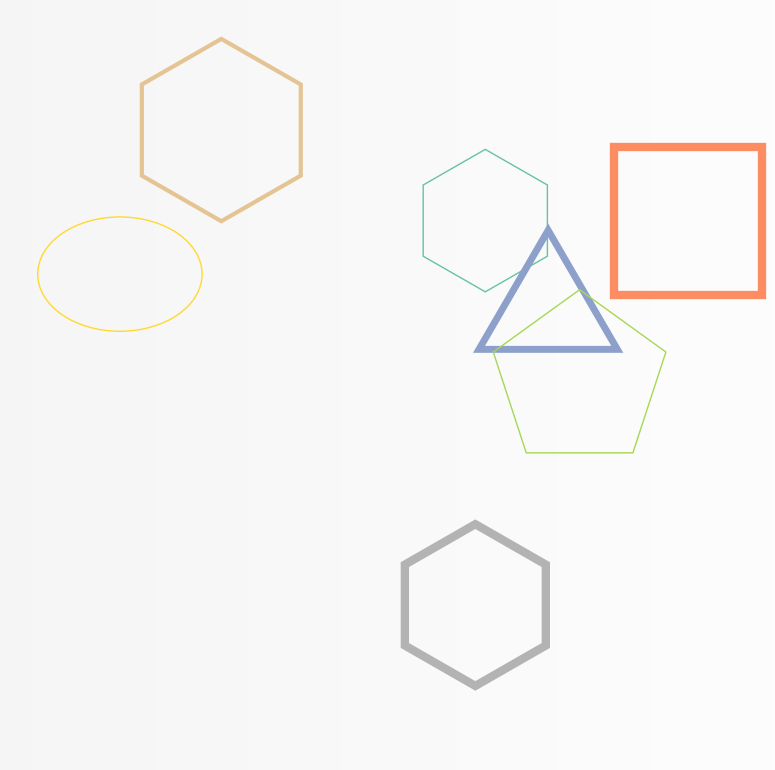[{"shape": "hexagon", "thickness": 0.5, "radius": 0.46, "center": [0.626, 0.714]}, {"shape": "square", "thickness": 3, "radius": 0.48, "center": [0.888, 0.713]}, {"shape": "triangle", "thickness": 2.5, "radius": 0.52, "center": [0.707, 0.598]}, {"shape": "pentagon", "thickness": 0.5, "radius": 0.59, "center": [0.748, 0.507]}, {"shape": "oval", "thickness": 0.5, "radius": 0.53, "center": [0.155, 0.644]}, {"shape": "hexagon", "thickness": 1.5, "radius": 0.59, "center": [0.286, 0.831]}, {"shape": "hexagon", "thickness": 3, "radius": 0.53, "center": [0.613, 0.214]}]